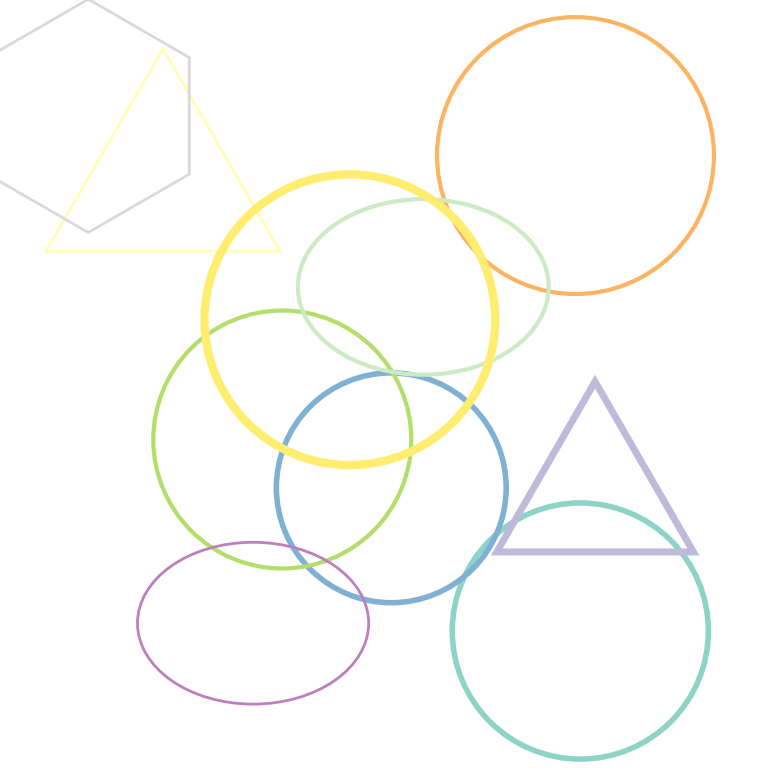[{"shape": "circle", "thickness": 2, "radius": 0.83, "center": [0.754, 0.18]}, {"shape": "triangle", "thickness": 1, "radius": 0.88, "center": [0.212, 0.761]}, {"shape": "triangle", "thickness": 2.5, "radius": 0.74, "center": [0.773, 0.357]}, {"shape": "circle", "thickness": 2, "radius": 0.75, "center": [0.508, 0.366]}, {"shape": "circle", "thickness": 1.5, "radius": 0.9, "center": [0.747, 0.798]}, {"shape": "circle", "thickness": 1.5, "radius": 0.84, "center": [0.367, 0.429]}, {"shape": "hexagon", "thickness": 1, "radius": 0.76, "center": [0.115, 0.85]}, {"shape": "oval", "thickness": 1, "radius": 0.75, "center": [0.329, 0.191]}, {"shape": "oval", "thickness": 1.5, "radius": 0.81, "center": [0.55, 0.627]}, {"shape": "circle", "thickness": 3, "radius": 0.94, "center": [0.454, 0.585]}]